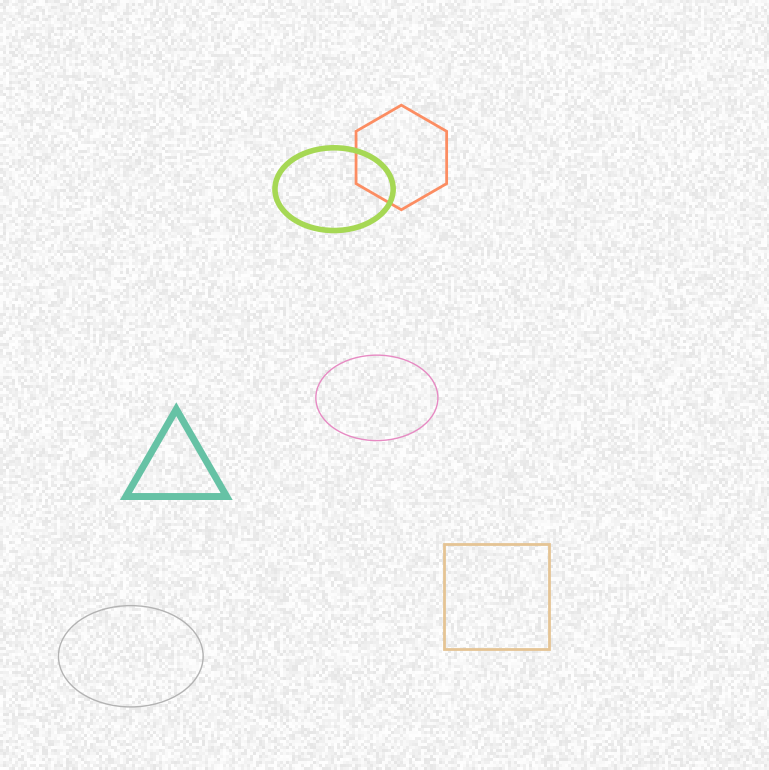[{"shape": "triangle", "thickness": 2.5, "radius": 0.38, "center": [0.229, 0.393]}, {"shape": "hexagon", "thickness": 1, "radius": 0.34, "center": [0.521, 0.796]}, {"shape": "oval", "thickness": 0.5, "radius": 0.4, "center": [0.489, 0.483]}, {"shape": "oval", "thickness": 2, "radius": 0.38, "center": [0.434, 0.754]}, {"shape": "square", "thickness": 1, "radius": 0.34, "center": [0.645, 0.226]}, {"shape": "oval", "thickness": 0.5, "radius": 0.47, "center": [0.17, 0.148]}]